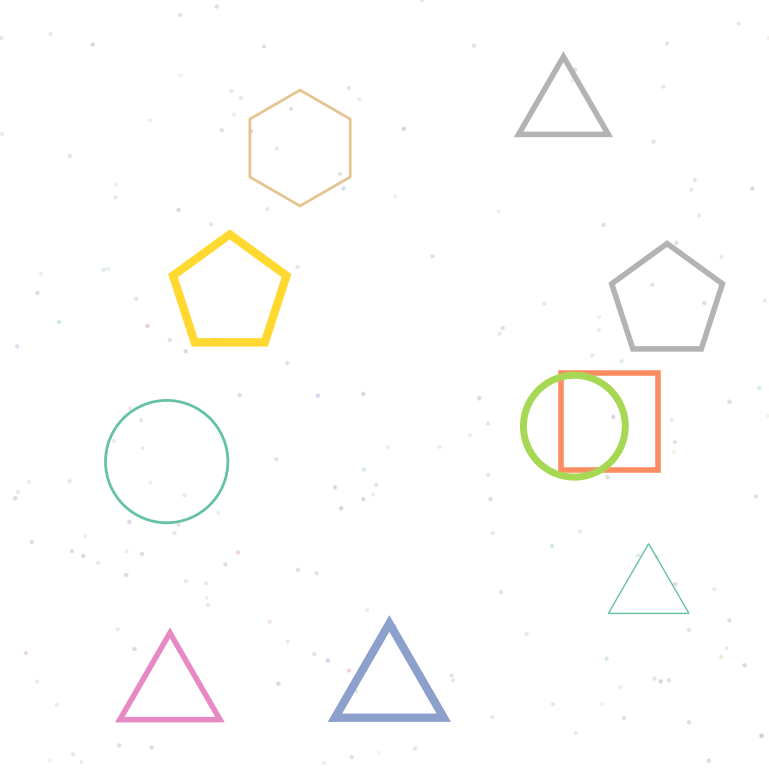[{"shape": "triangle", "thickness": 0.5, "radius": 0.3, "center": [0.842, 0.234]}, {"shape": "circle", "thickness": 1, "radius": 0.4, "center": [0.216, 0.401]}, {"shape": "square", "thickness": 2, "radius": 0.31, "center": [0.792, 0.452]}, {"shape": "triangle", "thickness": 3, "radius": 0.41, "center": [0.506, 0.109]}, {"shape": "triangle", "thickness": 2, "radius": 0.38, "center": [0.221, 0.103]}, {"shape": "circle", "thickness": 2.5, "radius": 0.33, "center": [0.746, 0.447]}, {"shape": "pentagon", "thickness": 3, "radius": 0.39, "center": [0.298, 0.618]}, {"shape": "hexagon", "thickness": 1, "radius": 0.38, "center": [0.39, 0.808]}, {"shape": "triangle", "thickness": 2, "radius": 0.34, "center": [0.732, 0.859]}, {"shape": "pentagon", "thickness": 2, "radius": 0.38, "center": [0.866, 0.608]}]